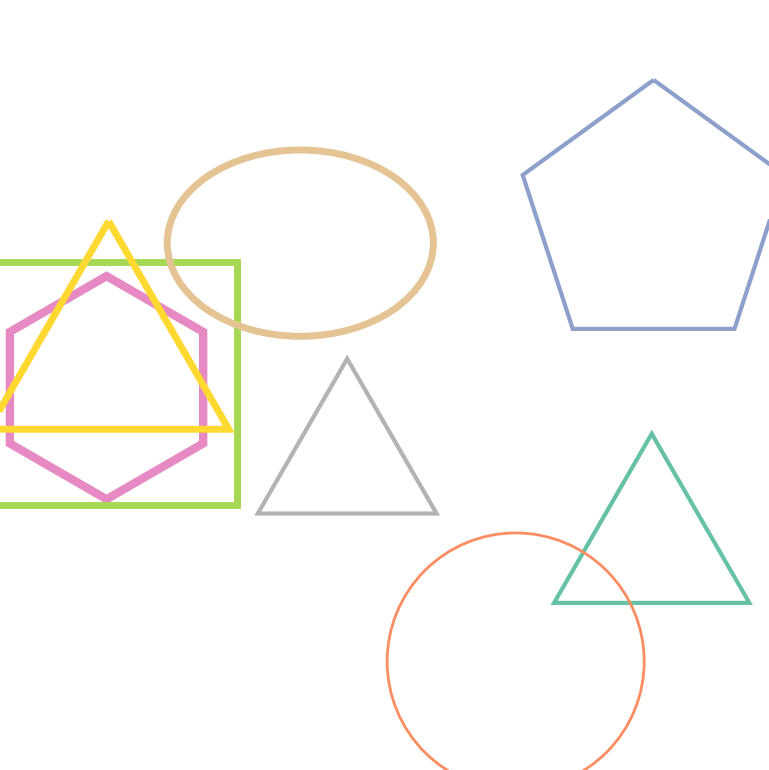[{"shape": "triangle", "thickness": 1.5, "radius": 0.73, "center": [0.846, 0.29]}, {"shape": "circle", "thickness": 1, "radius": 0.83, "center": [0.67, 0.141]}, {"shape": "pentagon", "thickness": 1.5, "radius": 0.89, "center": [0.849, 0.717]}, {"shape": "hexagon", "thickness": 3, "radius": 0.72, "center": [0.138, 0.497]}, {"shape": "square", "thickness": 2.5, "radius": 0.79, "center": [0.15, 0.502]}, {"shape": "triangle", "thickness": 2.5, "radius": 0.9, "center": [0.141, 0.533]}, {"shape": "oval", "thickness": 2.5, "radius": 0.86, "center": [0.39, 0.684]}, {"shape": "triangle", "thickness": 1.5, "radius": 0.67, "center": [0.451, 0.4]}]